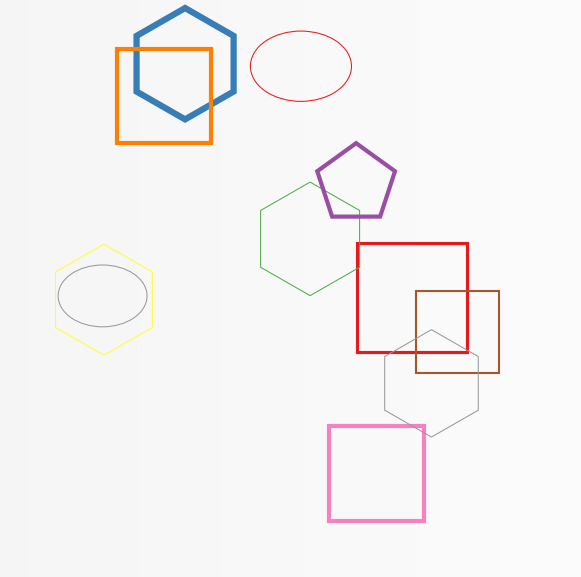[{"shape": "square", "thickness": 1.5, "radius": 0.47, "center": [0.709, 0.484]}, {"shape": "oval", "thickness": 0.5, "radius": 0.43, "center": [0.518, 0.884]}, {"shape": "hexagon", "thickness": 3, "radius": 0.48, "center": [0.318, 0.889]}, {"shape": "hexagon", "thickness": 0.5, "radius": 0.49, "center": [0.534, 0.586]}, {"shape": "pentagon", "thickness": 2, "radius": 0.35, "center": [0.613, 0.681]}, {"shape": "square", "thickness": 2, "radius": 0.41, "center": [0.282, 0.833]}, {"shape": "hexagon", "thickness": 0.5, "radius": 0.48, "center": [0.179, 0.48]}, {"shape": "square", "thickness": 1, "radius": 0.35, "center": [0.787, 0.424]}, {"shape": "square", "thickness": 2, "radius": 0.41, "center": [0.648, 0.179]}, {"shape": "hexagon", "thickness": 0.5, "radius": 0.46, "center": [0.742, 0.335]}, {"shape": "oval", "thickness": 0.5, "radius": 0.38, "center": [0.177, 0.487]}]